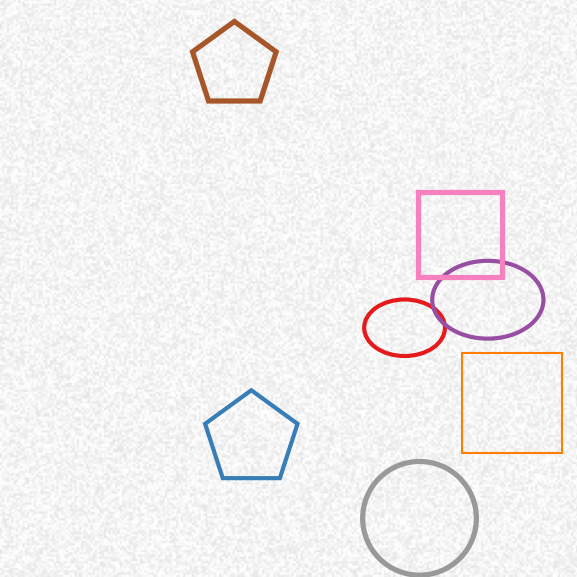[{"shape": "oval", "thickness": 2, "radius": 0.35, "center": [0.701, 0.432]}, {"shape": "pentagon", "thickness": 2, "radius": 0.42, "center": [0.435, 0.239]}, {"shape": "oval", "thickness": 2, "radius": 0.48, "center": [0.845, 0.48]}, {"shape": "square", "thickness": 1, "radius": 0.43, "center": [0.887, 0.302]}, {"shape": "pentagon", "thickness": 2.5, "radius": 0.38, "center": [0.406, 0.886]}, {"shape": "square", "thickness": 2.5, "radius": 0.37, "center": [0.797, 0.593]}, {"shape": "circle", "thickness": 2.5, "radius": 0.49, "center": [0.726, 0.102]}]